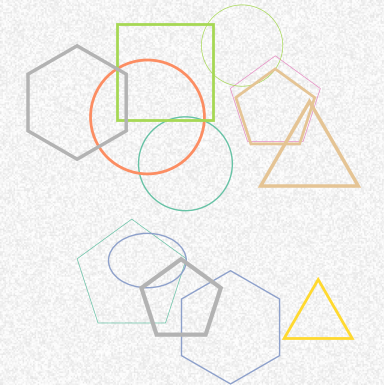[{"shape": "circle", "thickness": 1, "radius": 0.61, "center": [0.482, 0.575]}, {"shape": "pentagon", "thickness": 0.5, "radius": 0.75, "center": [0.342, 0.282]}, {"shape": "circle", "thickness": 2, "radius": 0.74, "center": [0.383, 0.696]}, {"shape": "oval", "thickness": 1, "radius": 0.5, "center": [0.383, 0.323]}, {"shape": "hexagon", "thickness": 1, "radius": 0.74, "center": [0.599, 0.15]}, {"shape": "pentagon", "thickness": 0.5, "radius": 0.61, "center": [0.715, 0.732]}, {"shape": "square", "thickness": 2, "radius": 0.62, "center": [0.429, 0.813]}, {"shape": "circle", "thickness": 0.5, "radius": 0.53, "center": [0.629, 0.882]}, {"shape": "triangle", "thickness": 2, "radius": 0.51, "center": [0.826, 0.172]}, {"shape": "triangle", "thickness": 2.5, "radius": 0.73, "center": [0.804, 0.59]}, {"shape": "pentagon", "thickness": 2, "radius": 0.54, "center": [0.715, 0.713]}, {"shape": "pentagon", "thickness": 3, "radius": 0.54, "center": [0.47, 0.218]}, {"shape": "hexagon", "thickness": 2.5, "radius": 0.74, "center": [0.2, 0.734]}]